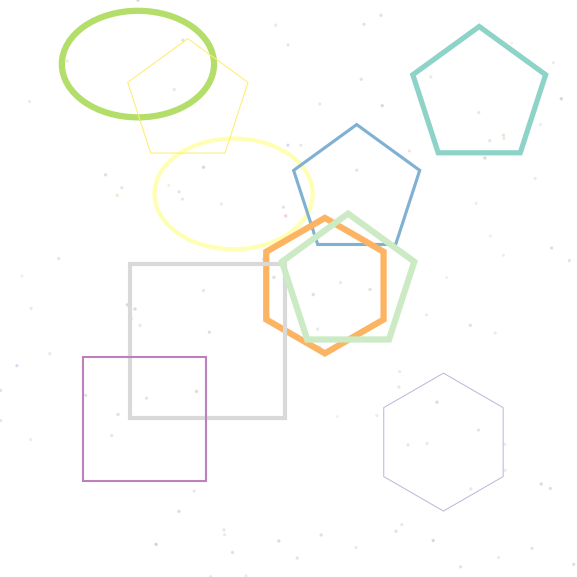[{"shape": "pentagon", "thickness": 2.5, "radius": 0.6, "center": [0.83, 0.832]}, {"shape": "oval", "thickness": 2, "radius": 0.68, "center": [0.404, 0.663]}, {"shape": "hexagon", "thickness": 0.5, "radius": 0.6, "center": [0.768, 0.234]}, {"shape": "pentagon", "thickness": 1.5, "radius": 0.57, "center": [0.618, 0.669]}, {"shape": "hexagon", "thickness": 3, "radius": 0.59, "center": [0.563, 0.505]}, {"shape": "oval", "thickness": 3, "radius": 0.66, "center": [0.239, 0.888]}, {"shape": "square", "thickness": 2, "radius": 0.67, "center": [0.359, 0.409]}, {"shape": "square", "thickness": 1, "radius": 0.54, "center": [0.25, 0.273]}, {"shape": "pentagon", "thickness": 3, "radius": 0.6, "center": [0.603, 0.509]}, {"shape": "pentagon", "thickness": 0.5, "radius": 0.55, "center": [0.325, 0.823]}]